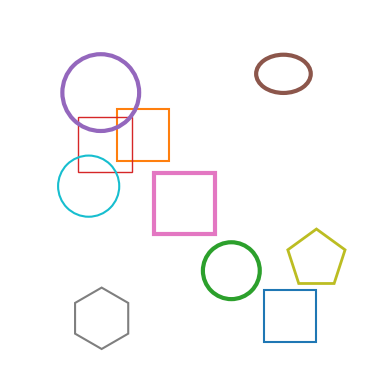[{"shape": "square", "thickness": 1.5, "radius": 0.34, "center": [0.753, 0.18]}, {"shape": "square", "thickness": 1.5, "radius": 0.34, "center": [0.371, 0.65]}, {"shape": "circle", "thickness": 3, "radius": 0.37, "center": [0.601, 0.297]}, {"shape": "square", "thickness": 1, "radius": 0.35, "center": [0.273, 0.624]}, {"shape": "circle", "thickness": 3, "radius": 0.5, "center": [0.262, 0.759]}, {"shape": "oval", "thickness": 3, "radius": 0.35, "center": [0.736, 0.808]}, {"shape": "square", "thickness": 3, "radius": 0.4, "center": [0.48, 0.472]}, {"shape": "hexagon", "thickness": 1.5, "radius": 0.4, "center": [0.264, 0.173]}, {"shape": "pentagon", "thickness": 2, "radius": 0.39, "center": [0.822, 0.327]}, {"shape": "circle", "thickness": 1.5, "radius": 0.4, "center": [0.23, 0.516]}]